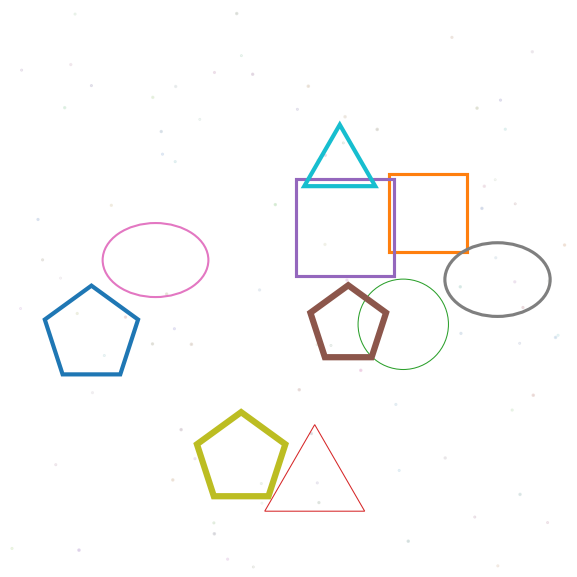[{"shape": "pentagon", "thickness": 2, "radius": 0.42, "center": [0.158, 0.42]}, {"shape": "square", "thickness": 1.5, "radius": 0.34, "center": [0.741, 0.63]}, {"shape": "circle", "thickness": 0.5, "radius": 0.39, "center": [0.698, 0.438]}, {"shape": "triangle", "thickness": 0.5, "radius": 0.5, "center": [0.545, 0.164]}, {"shape": "square", "thickness": 1.5, "radius": 0.42, "center": [0.598, 0.605]}, {"shape": "pentagon", "thickness": 3, "radius": 0.34, "center": [0.603, 0.436]}, {"shape": "oval", "thickness": 1, "radius": 0.46, "center": [0.269, 0.549]}, {"shape": "oval", "thickness": 1.5, "radius": 0.46, "center": [0.861, 0.515]}, {"shape": "pentagon", "thickness": 3, "radius": 0.4, "center": [0.418, 0.205]}, {"shape": "triangle", "thickness": 2, "radius": 0.35, "center": [0.588, 0.712]}]